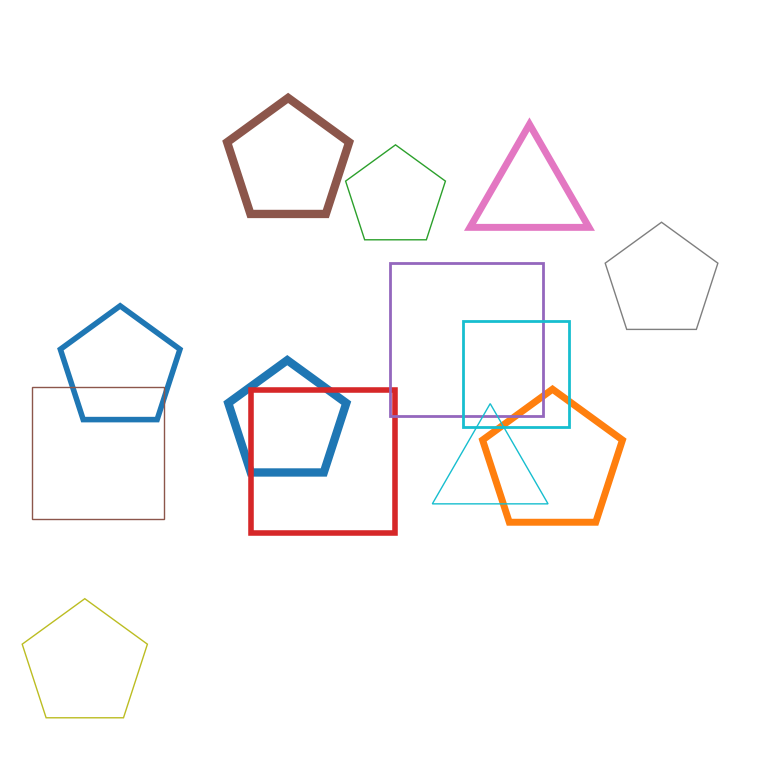[{"shape": "pentagon", "thickness": 3, "radius": 0.4, "center": [0.373, 0.452]}, {"shape": "pentagon", "thickness": 2, "radius": 0.41, "center": [0.156, 0.521]}, {"shape": "pentagon", "thickness": 2.5, "radius": 0.48, "center": [0.718, 0.399]}, {"shape": "pentagon", "thickness": 0.5, "radius": 0.34, "center": [0.514, 0.744]}, {"shape": "square", "thickness": 2, "radius": 0.47, "center": [0.419, 0.401]}, {"shape": "square", "thickness": 1, "radius": 0.5, "center": [0.606, 0.559]}, {"shape": "square", "thickness": 0.5, "radius": 0.43, "center": [0.127, 0.412]}, {"shape": "pentagon", "thickness": 3, "radius": 0.42, "center": [0.374, 0.79]}, {"shape": "triangle", "thickness": 2.5, "radius": 0.45, "center": [0.688, 0.749]}, {"shape": "pentagon", "thickness": 0.5, "radius": 0.38, "center": [0.859, 0.634]}, {"shape": "pentagon", "thickness": 0.5, "radius": 0.43, "center": [0.11, 0.137]}, {"shape": "triangle", "thickness": 0.5, "radius": 0.43, "center": [0.637, 0.389]}, {"shape": "square", "thickness": 1, "radius": 0.35, "center": [0.67, 0.514]}]